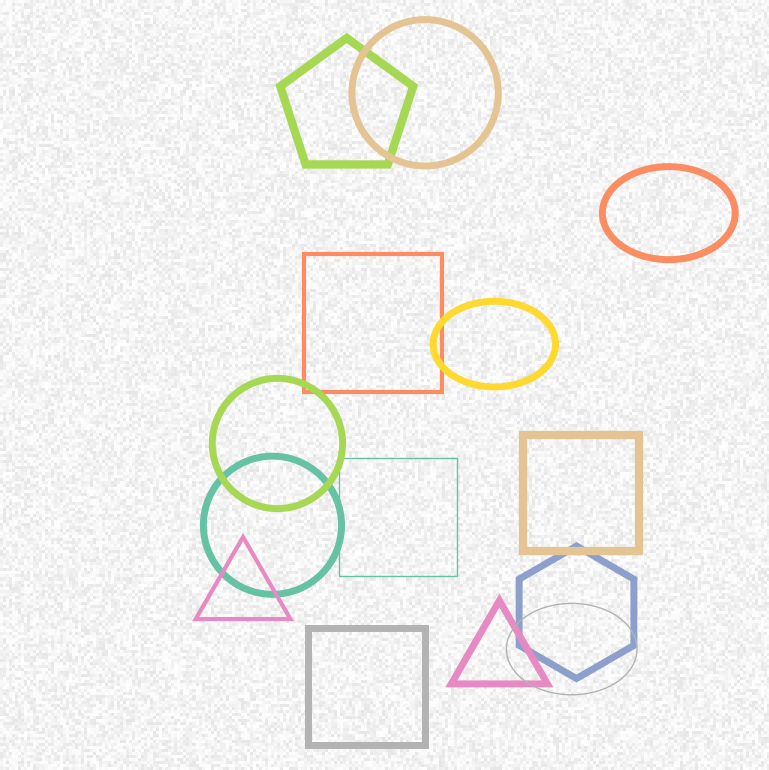[{"shape": "square", "thickness": 0.5, "radius": 0.39, "center": [0.517, 0.328]}, {"shape": "circle", "thickness": 2.5, "radius": 0.45, "center": [0.354, 0.318]}, {"shape": "square", "thickness": 1.5, "radius": 0.45, "center": [0.484, 0.58]}, {"shape": "oval", "thickness": 2.5, "radius": 0.43, "center": [0.869, 0.723]}, {"shape": "hexagon", "thickness": 2.5, "radius": 0.43, "center": [0.749, 0.205]}, {"shape": "triangle", "thickness": 1.5, "radius": 0.36, "center": [0.316, 0.232]}, {"shape": "triangle", "thickness": 2.5, "radius": 0.36, "center": [0.649, 0.148]}, {"shape": "pentagon", "thickness": 3, "radius": 0.45, "center": [0.45, 0.86]}, {"shape": "circle", "thickness": 2.5, "radius": 0.42, "center": [0.36, 0.424]}, {"shape": "oval", "thickness": 2.5, "radius": 0.4, "center": [0.642, 0.553]}, {"shape": "circle", "thickness": 2.5, "radius": 0.48, "center": [0.552, 0.879]}, {"shape": "square", "thickness": 3, "radius": 0.38, "center": [0.754, 0.36]}, {"shape": "square", "thickness": 2.5, "radius": 0.38, "center": [0.476, 0.108]}, {"shape": "oval", "thickness": 0.5, "radius": 0.42, "center": [0.742, 0.157]}]